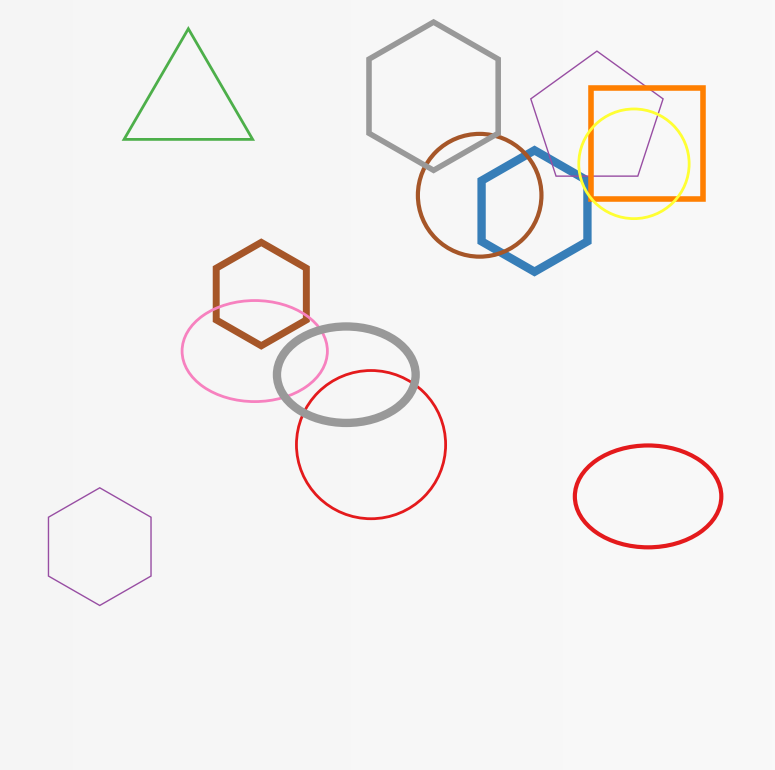[{"shape": "oval", "thickness": 1.5, "radius": 0.47, "center": [0.836, 0.355]}, {"shape": "circle", "thickness": 1, "radius": 0.48, "center": [0.479, 0.423]}, {"shape": "hexagon", "thickness": 3, "radius": 0.39, "center": [0.69, 0.726]}, {"shape": "triangle", "thickness": 1, "radius": 0.48, "center": [0.243, 0.867]}, {"shape": "pentagon", "thickness": 0.5, "radius": 0.45, "center": [0.77, 0.844]}, {"shape": "hexagon", "thickness": 0.5, "radius": 0.38, "center": [0.129, 0.29]}, {"shape": "square", "thickness": 2, "radius": 0.36, "center": [0.835, 0.813]}, {"shape": "circle", "thickness": 1, "radius": 0.36, "center": [0.818, 0.787]}, {"shape": "hexagon", "thickness": 2.5, "radius": 0.34, "center": [0.337, 0.618]}, {"shape": "circle", "thickness": 1.5, "radius": 0.4, "center": [0.619, 0.746]}, {"shape": "oval", "thickness": 1, "radius": 0.47, "center": [0.329, 0.544]}, {"shape": "hexagon", "thickness": 2, "radius": 0.48, "center": [0.559, 0.875]}, {"shape": "oval", "thickness": 3, "radius": 0.45, "center": [0.447, 0.513]}]